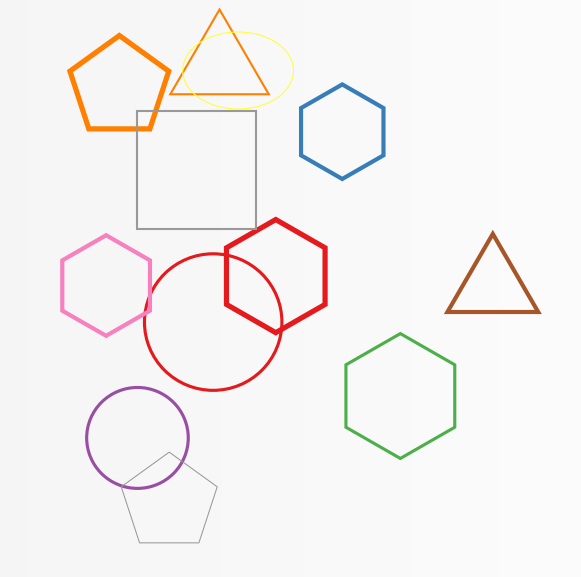[{"shape": "circle", "thickness": 1.5, "radius": 0.59, "center": [0.367, 0.441]}, {"shape": "hexagon", "thickness": 2.5, "radius": 0.49, "center": [0.474, 0.521]}, {"shape": "hexagon", "thickness": 2, "radius": 0.41, "center": [0.589, 0.771]}, {"shape": "hexagon", "thickness": 1.5, "radius": 0.54, "center": [0.689, 0.313]}, {"shape": "circle", "thickness": 1.5, "radius": 0.44, "center": [0.237, 0.241]}, {"shape": "triangle", "thickness": 1, "radius": 0.49, "center": [0.378, 0.885]}, {"shape": "pentagon", "thickness": 2.5, "radius": 0.45, "center": [0.205, 0.848]}, {"shape": "oval", "thickness": 0.5, "radius": 0.48, "center": [0.41, 0.877]}, {"shape": "triangle", "thickness": 2, "radius": 0.45, "center": [0.848, 0.504]}, {"shape": "hexagon", "thickness": 2, "radius": 0.44, "center": [0.183, 0.505]}, {"shape": "pentagon", "thickness": 0.5, "radius": 0.43, "center": [0.291, 0.129]}, {"shape": "square", "thickness": 1, "radius": 0.51, "center": [0.338, 0.705]}]